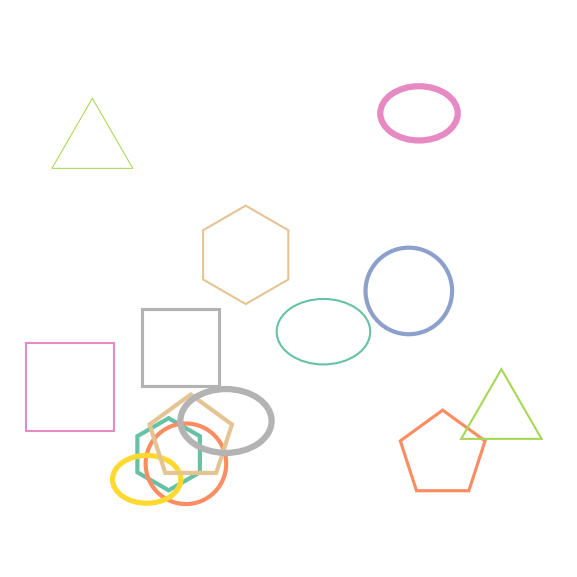[{"shape": "hexagon", "thickness": 2, "radius": 0.31, "center": [0.292, 0.213]}, {"shape": "oval", "thickness": 1, "radius": 0.4, "center": [0.56, 0.425]}, {"shape": "pentagon", "thickness": 1.5, "radius": 0.39, "center": [0.767, 0.212]}, {"shape": "circle", "thickness": 2, "radius": 0.35, "center": [0.322, 0.196]}, {"shape": "circle", "thickness": 2, "radius": 0.37, "center": [0.708, 0.495]}, {"shape": "oval", "thickness": 3, "radius": 0.34, "center": [0.726, 0.803]}, {"shape": "square", "thickness": 1, "radius": 0.38, "center": [0.121, 0.329]}, {"shape": "triangle", "thickness": 1, "radius": 0.4, "center": [0.868, 0.279]}, {"shape": "triangle", "thickness": 0.5, "radius": 0.4, "center": [0.16, 0.748]}, {"shape": "oval", "thickness": 2.5, "radius": 0.3, "center": [0.254, 0.169]}, {"shape": "pentagon", "thickness": 2, "radius": 0.38, "center": [0.33, 0.241]}, {"shape": "hexagon", "thickness": 1, "radius": 0.43, "center": [0.425, 0.558]}, {"shape": "oval", "thickness": 3, "radius": 0.39, "center": [0.391, 0.27]}, {"shape": "square", "thickness": 1.5, "radius": 0.33, "center": [0.313, 0.398]}]